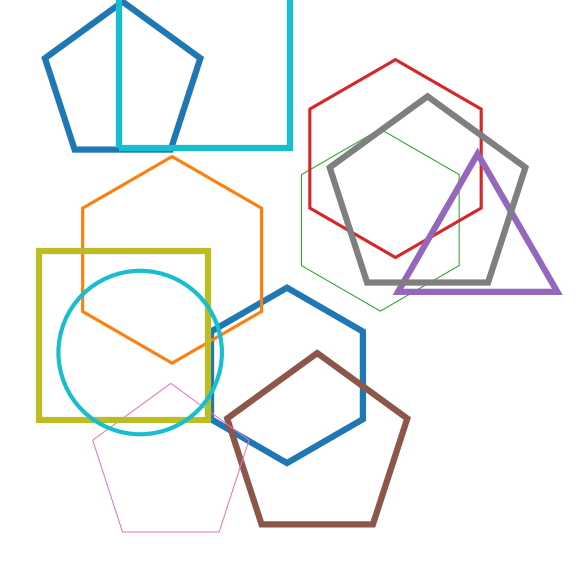[{"shape": "pentagon", "thickness": 3, "radius": 0.71, "center": [0.212, 0.855]}, {"shape": "hexagon", "thickness": 3, "radius": 0.76, "center": [0.497, 0.349]}, {"shape": "hexagon", "thickness": 1.5, "radius": 0.89, "center": [0.298, 0.549]}, {"shape": "hexagon", "thickness": 0.5, "radius": 0.79, "center": [0.659, 0.618]}, {"shape": "hexagon", "thickness": 1.5, "radius": 0.86, "center": [0.685, 0.725]}, {"shape": "triangle", "thickness": 3, "radius": 0.8, "center": [0.827, 0.573]}, {"shape": "pentagon", "thickness": 3, "radius": 0.82, "center": [0.549, 0.224]}, {"shape": "pentagon", "thickness": 0.5, "radius": 0.71, "center": [0.296, 0.193]}, {"shape": "pentagon", "thickness": 3, "radius": 0.89, "center": [0.74, 0.654]}, {"shape": "square", "thickness": 3, "radius": 0.73, "center": [0.214, 0.418]}, {"shape": "square", "thickness": 3, "radius": 0.74, "center": [0.354, 0.891]}, {"shape": "circle", "thickness": 2, "radius": 0.71, "center": [0.243, 0.389]}]